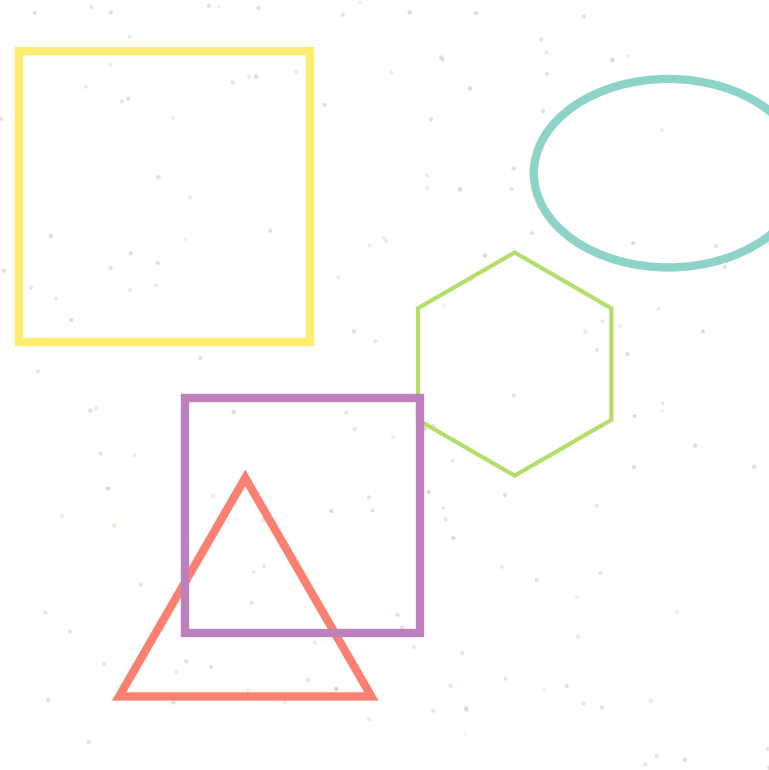[{"shape": "oval", "thickness": 3, "radius": 0.87, "center": [0.868, 0.775]}, {"shape": "triangle", "thickness": 3, "radius": 0.95, "center": [0.319, 0.19]}, {"shape": "hexagon", "thickness": 1.5, "radius": 0.72, "center": [0.668, 0.527]}, {"shape": "square", "thickness": 3, "radius": 0.76, "center": [0.393, 0.331]}, {"shape": "square", "thickness": 3, "radius": 0.95, "center": [0.214, 0.745]}]